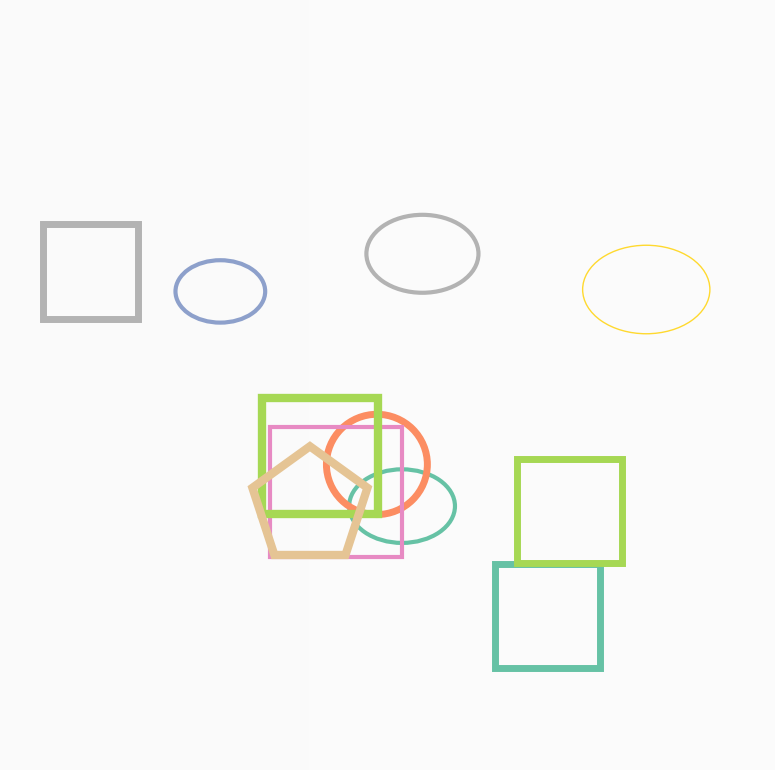[{"shape": "square", "thickness": 2.5, "radius": 0.34, "center": [0.707, 0.2]}, {"shape": "oval", "thickness": 1.5, "radius": 0.34, "center": [0.519, 0.343]}, {"shape": "circle", "thickness": 2.5, "radius": 0.33, "center": [0.486, 0.397]}, {"shape": "oval", "thickness": 1.5, "radius": 0.29, "center": [0.284, 0.622]}, {"shape": "square", "thickness": 1.5, "radius": 0.42, "center": [0.434, 0.361]}, {"shape": "square", "thickness": 3, "radius": 0.37, "center": [0.413, 0.408]}, {"shape": "square", "thickness": 2.5, "radius": 0.34, "center": [0.735, 0.336]}, {"shape": "oval", "thickness": 0.5, "radius": 0.41, "center": [0.834, 0.624]}, {"shape": "pentagon", "thickness": 3, "radius": 0.39, "center": [0.4, 0.342]}, {"shape": "oval", "thickness": 1.5, "radius": 0.36, "center": [0.545, 0.67]}, {"shape": "square", "thickness": 2.5, "radius": 0.31, "center": [0.117, 0.648]}]